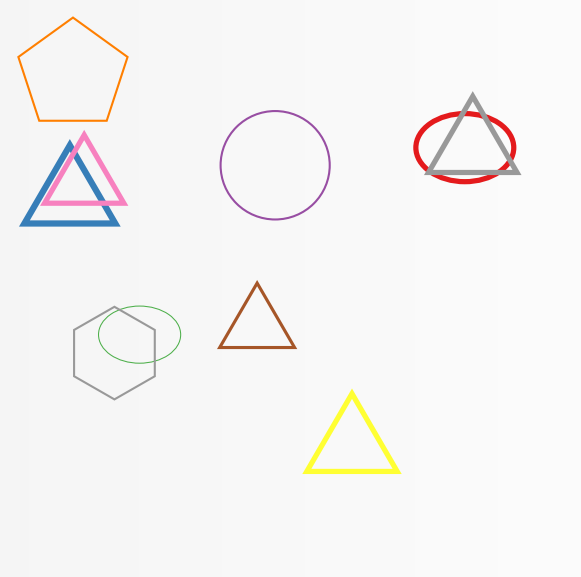[{"shape": "oval", "thickness": 2.5, "radius": 0.42, "center": [0.8, 0.743]}, {"shape": "triangle", "thickness": 3, "radius": 0.45, "center": [0.12, 0.657]}, {"shape": "oval", "thickness": 0.5, "radius": 0.35, "center": [0.24, 0.42]}, {"shape": "circle", "thickness": 1, "radius": 0.47, "center": [0.473, 0.713]}, {"shape": "pentagon", "thickness": 1, "radius": 0.49, "center": [0.126, 0.87]}, {"shape": "triangle", "thickness": 2.5, "radius": 0.45, "center": [0.606, 0.228]}, {"shape": "triangle", "thickness": 1.5, "radius": 0.37, "center": [0.442, 0.435]}, {"shape": "triangle", "thickness": 2.5, "radius": 0.39, "center": [0.145, 0.687]}, {"shape": "hexagon", "thickness": 1, "radius": 0.4, "center": [0.197, 0.388]}, {"shape": "triangle", "thickness": 2.5, "radius": 0.44, "center": [0.813, 0.744]}]